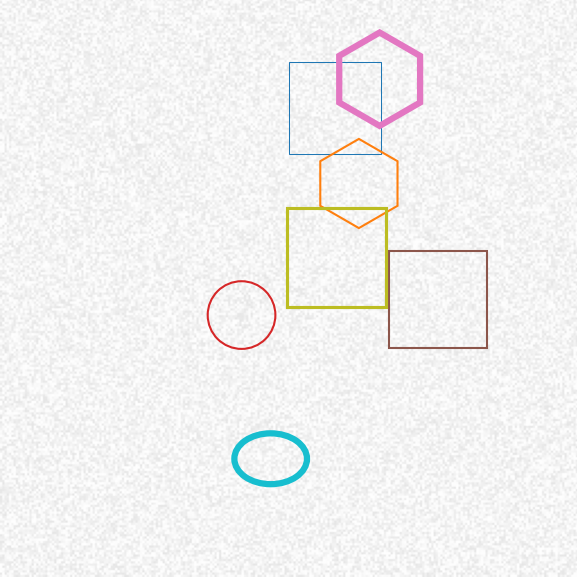[{"shape": "square", "thickness": 0.5, "radius": 0.4, "center": [0.579, 0.812]}, {"shape": "hexagon", "thickness": 1, "radius": 0.39, "center": [0.621, 0.681]}, {"shape": "circle", "thickness": 1, "radius": 0.29, "center": [0.418, 0.454]}, {"shape": "square", "thickness": 1, "radius": 0.42, "center": [0.758, 0.481]}, {"shape": "hexagon", "thickness": 3, "radius": 0.4, "center": [0.657, 0.862]}, {"shape": "square", "thickness": 1.5, "radius": 0.43, "center": [0.582, 0.553]}, {"shape": "oval", "thickness": 3, "radius": 0.31, "center": [0.469, 0.205]}]